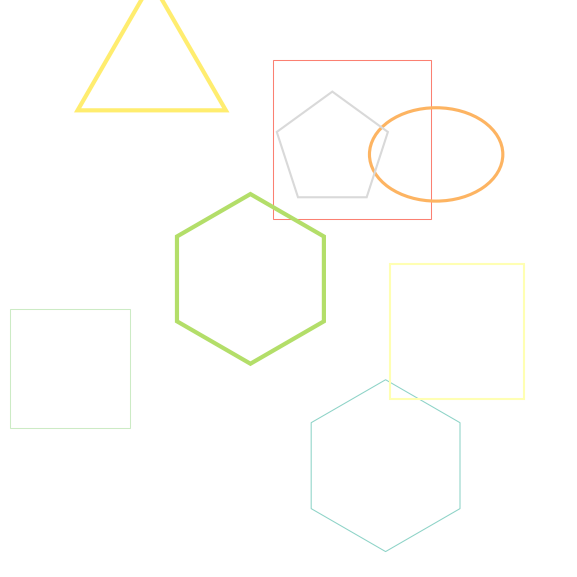[{"shape": "hexagon", "thickness": 0.5, "radius": 0.74, "center": [0.668, 0.193]}, {"shape": "square", "thickness": 1, "radius": 0.58, "center": [0.792, 0.425]}, {"shape": "square", "thickness": 0.5, "radius": 0.69, "center": [0.61, 0.758]}, {"shape": "oval", "thickness": 1.5, "radius": 0.58, "center": [0.755, 0.732]}, {"shape": "hexagon", "thickness": 2, "radius": 0.73, "center": [0.434, 0.516]}, {"shape": "pentagon", "thickness": 1, "radius": 0.51, "center": [0.575, 0.739]}, {"shape": "square", "thickness": 0.5, "radius": 0.52, "center": [0.121, 0.361]}, {"shape": "triangle", "thickness": 2, "radius": 0.74, "center": [0.263, 0.882]}]